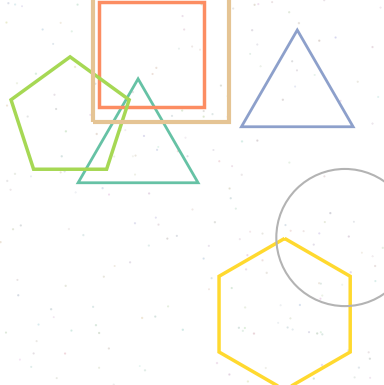[{"shape": "triangle", "thickness": 2, "radius": 0.9, "center": [0.359, 0.615]}, {"shape": "square", "thickness": 2.5, "radius": 0.68, "center": [0.393, 0.859]}, {"shape": "triangle", "thickness": 2, "radius": 0.84, "center": [0.772, 0.755]}, {"shape": "pentagon", "thickness": 2.5, "radius": 0.81, "center": [0.182, 0.691]}, {"shape": "hexagon", "thickness": 2.5, "radius": 0.98, "center": [0.739, 0.184]}, {"shape": "square", "thickness": 3, "radius": 0.88, "center": [0.418, 0.861]}, {"shape": "circle", "thickness": 1.5, "radius": 0.89, "center": [0.896, 0.383]}]